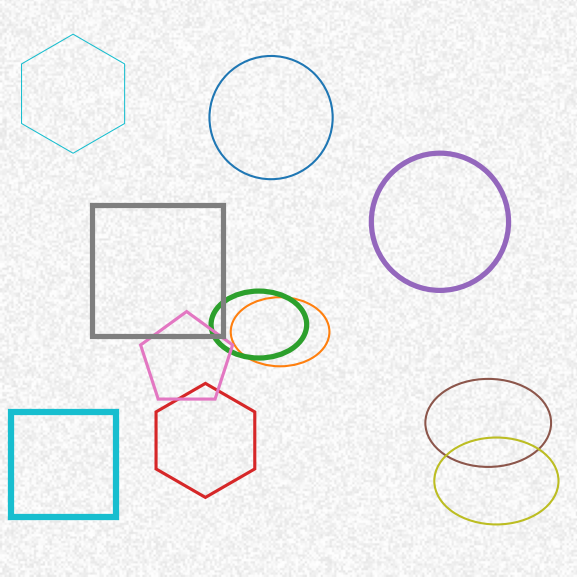[{"shape": "circle", "thickness": 1, "radius": 0.53, "center": [0.469, 0.796]}, {"shape": "oval", "thickness": 1, "radius": 0.43, "center": [0.485, 0.425]}, {"shape": "oval", "thickness": 2.5, "radius": 0.41, "center": [0.448, 0.437]}, {"shape": "hexagon", "thickness": 1.5, "radius": 0.49, "center": [0.356, 0.237]}, {"shape": "circle", "thickness": 2.5, "radius": 0.59, "center": [0.762, 0.615]}, {"shape": "oval", "thickness": 1, "radius": 0.54, "center": [0.845, 0.267]}, {"shape": "pentagon", "thickness": 1.5, "radius": 0.42, "center": [0.323, 0.376]}, {"shape": "square", "thickness": 2.5, "radius": 0.57, "center": [0.272, 0.53]}, {"shape": "oval", "thickness": 1, "radius": 0.54, "center": [0.86, 0.166]}, {"shape": "hexagon", "thickness": 0.5, "radius": 0.52, "center": [0.127, 0.837]}, {"shape": "square", "thickness": 3, "radius": 0.45, "center": [0.11, 0.195]}]